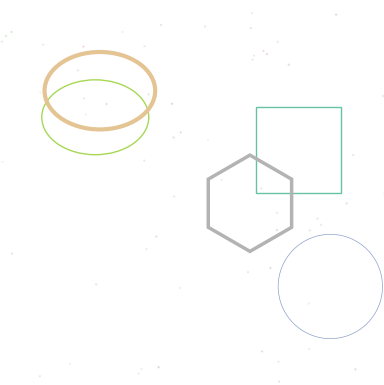[{"shape": "square", "thickness": 1, "radius": 0.55, "center": [0.776, 0.611]}, {"shape": "circle", "thickness": 0.5, "radius": 0.68, "center": [0.858, 0.256]}, {"shape": "oval", "thickness": 1, "radius": 0.69, "center": [0.247, 0.695]}, {"shape": "oval", "thickness": 3, "radius": 0.72, "center": [0.259, 0.764]}, {"shape": "hexagon", "thickness": 2.5, "radius": 0.63, "center": [0.649, 0.472]}]